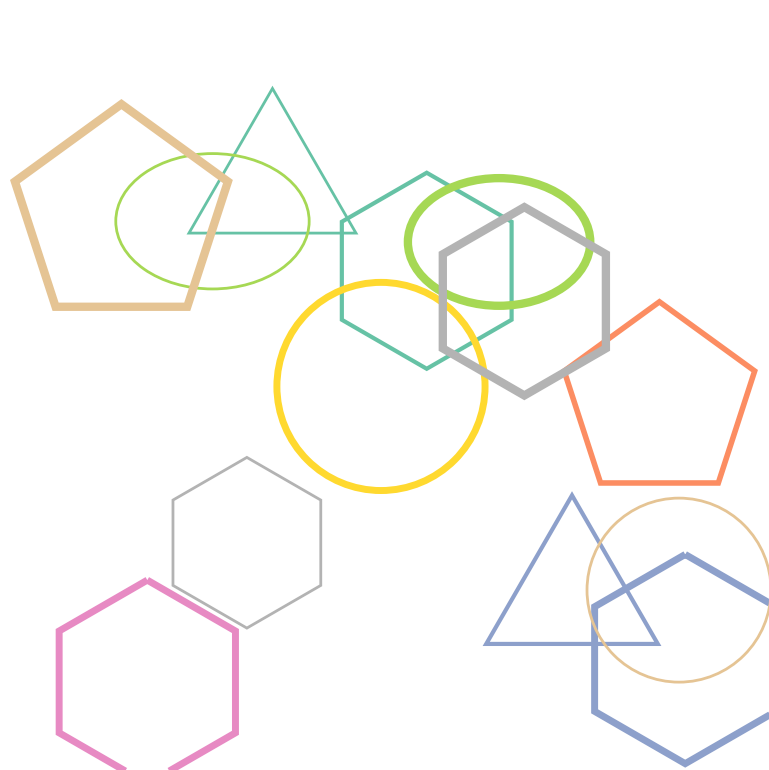[{"shape": "hexagon", "thickness": 1.5, "radius": 0.64, "center": [0.554, 0.648]}, {"shape": "triangle", "thickness": 1, "radius": 0.63, "center": [0.354, 0.76]}, {"shape": "pentagon", "thickness": 2, "radius": 0.65, "center": [0.856, 0.478]}, {"shape": "hexagon", "thickness": 2.5, "radius": 0.68, "center": [0.89, 0.144]}, {"shape": "triangle", "thickness": 1.5, "radius": 0.64, "center": [0.743, 0.228]}, {"shape": "hexagon", "thickness": 2.5, "radius": 0.66, "center": [0.191, 0.114]}, {"shape": "oval", "thickness": 1, "radius": 0.63, "center": [0.276, 0.713]}, {"shape": "oval", "thickness": 3, "radius": 0.59, "center": [0.648, 0.686]}, {"shape": "circle", "thickness": 2.5, "radius": 0.68, "center": [0.495, 0.498]}, {"shape": "circle", "thickness": 1, "radius": 0.6, "center": [0.882, 0.234]}, {"shape": "pentagon", "thickness": 3, "radius": 0.73, "center": [0.158, 0.719]}, {"shape": "hexagon", "thickness": 3, "radius": 0.61, "center": [0.681, 0.609]}, {"shape": "hexagon", "thickness": 1, "radius": 0.55, "center": [0.321, 0.295]}]